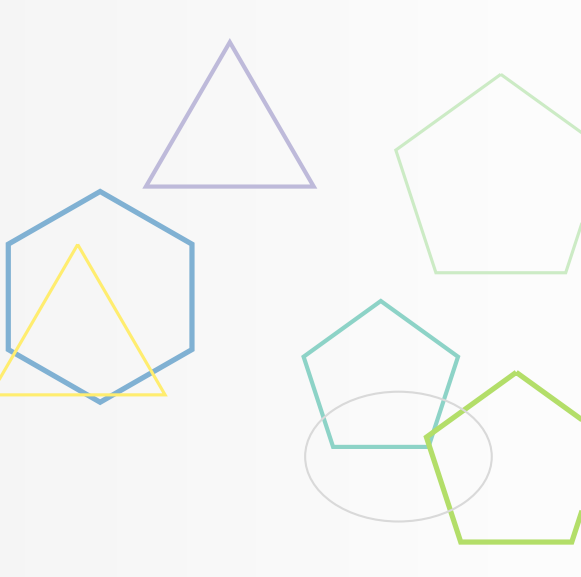[{"shape": "pentagon", "thickness": 2, "radius": 0.7, "center": [0.655, 0.338]}, {"shape": "triangle", "thickness": 2, "radius": 0.83, "center": [0.395, 0.759]}, {"shape": "hexagon", "thickness": 2.5, "radius": 0.91, "center": [0.172, 0.485]}, {"shape": "pentagon", "thickness": 2.5, "radius": 0.81, "center": [0.888, 0.192]}, {"shape": "oval", "thickness": 1, "radius": 0.8, "center": [0.686, 0.208]}, {"shape": "pentagon", "thickness": 1.5, "radius": 0.95, "center": [0.862, 0.681]}, {"shape": "triangle", "thickness": 1.5, "radius": 0.87, "center": [0.134, 0.402]}]